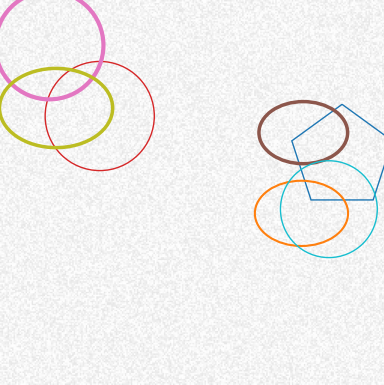[{"shape": "pentagon", "thickness": 1, "radius": 0.69, "center": [0.889, 0.592]}, {"shape": "oval", "thickness": 1.5, "radius": 0.61, "center": [0.783, 0.446]}, {"shape": "circle", "thickness": 1, "radius": 0.71, "center": [0.259, 0.699]}, {"shape": "oval", "thickness": 2.5, "radius": 0.58, "center": [0.788, 0.655]}, {"shape": "circle", "thickness": 3, "radius": 0.7, "center": [0.128, 0.882]}, {"shape": "oval", "thickness": 2.5, "radius": 0.73, "center": [0.146, 0.719]}, {"shape": "circle", "thickness": 1, "radius": 0.63, "center": [0.854, 0.457]}]